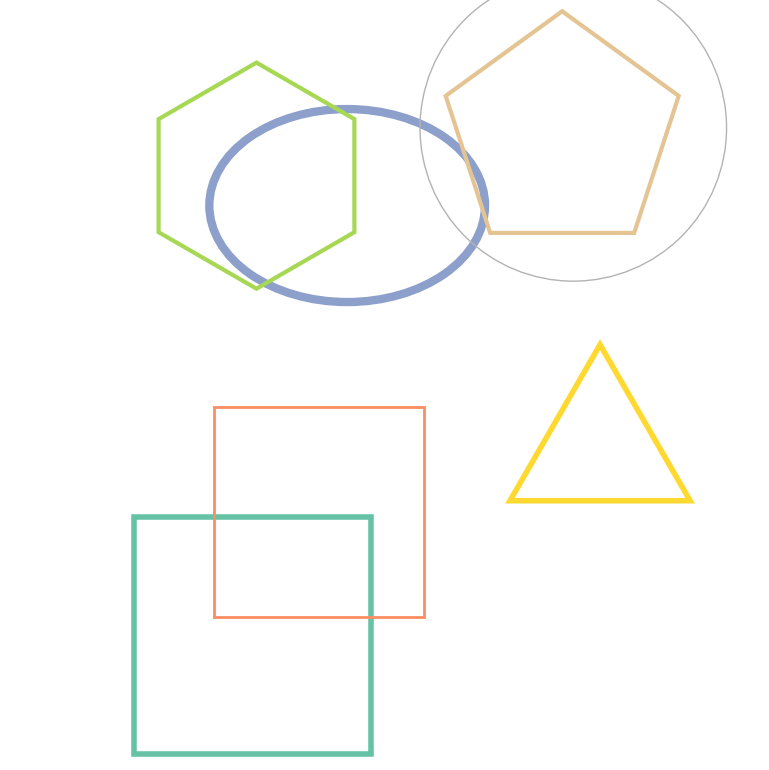[{"shape": "square", "thickness": 2, "radius": 0.77, "center": [0.328, 0.175]}, {"shape": "square", "thickness": 1, "radius": 0.68, "center": [0.414, 0.335]}, {"shape": "oval", "thickness": 3, "radius": 0.9, "center": [0.451, 0.733]}, {"shape": "hexagon", "thickness": 1.5, "radius": 0.73, "center": [0.333, 0.772]}, {"shape": "triangle", "thickness": 2, "radius": 0.68, "center": [0.779, 0.417]}, {"shape": "pentagon", "thickness": 1.5, "radius": 0.8, "center": [0.73, 0.826]}, {"shape": "circle", "thickness": 0.5, "radius": 1.0, "center": [0.745, 0.834]}]